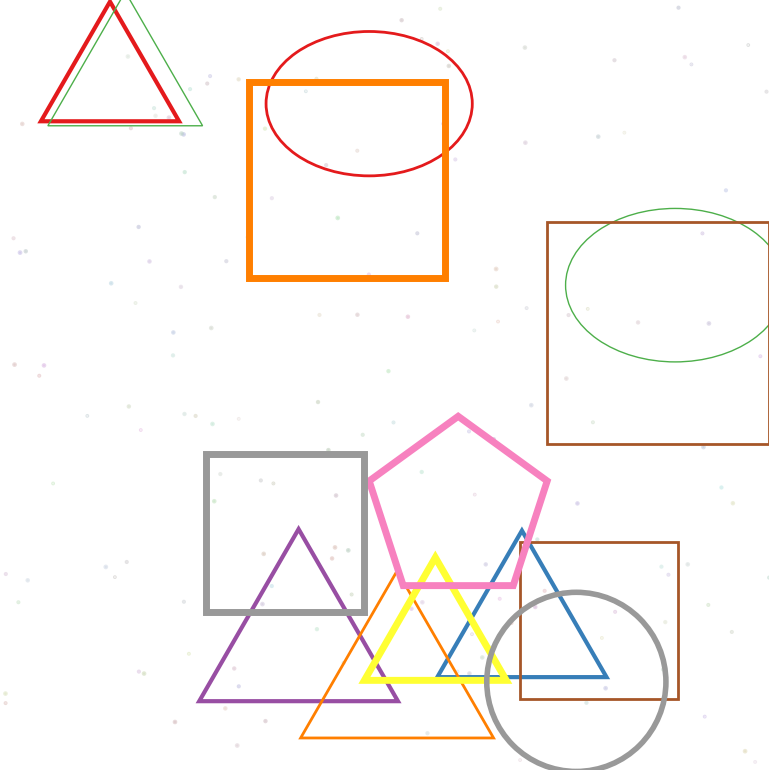[{"shape": "triangle", "thickness": 1.5, "radius": 0.52, "center": [0.143, 0.894]}, {"shape": "oval", "thickness": 1, "radius": 0.67, "center": [0.479, 0.865]}, {"shape": "triangle", "thickness": 1.5, "radius": 0.63, "center": [0.678, 0.184]}, {"shape": "triangle", "thickness": 0.5, "radius": 0.58, "center": [0.163, 0.895]}, {"shape": "oval", "thickness": 0.5, "radius": 0.71, "center": [0.877, 0.63]}, {"shape": "triangle", "thickness": 1.5, "radius": 0.74, "center": [0.388, 0.164]}, {"shape": "square", "thickness": 2.5, "radius": 0.64, "center": [0.451, 0.766]}, {"shape": "triangle", "thickness": 1, "radius": 0.72, "center": [0.516, 0.114]}, {"shape": "triangle", "thickness": 2.5, "radius": 0.53, "center": [0.565, 0.17]}, {"shape": "square", "thickness": 1, "radius": 0.72, "center": [0.855, 0.567]}, {"shape": "square", "thickness": 1, "radius": 0.51, "center": [0.778, 0.194]}, {"shape": "pentagon", "thickness": 2.5, "radius": 0.61, "center": [0.595, 0.338]}, {"shape": "circle", "thickness": 2, "radius": 0.58, "center": [0.749, 0.114]}, {"shape": "square", "thickness": 2.5, "radius": 0.51, "center": [0.37, 0.308]}]